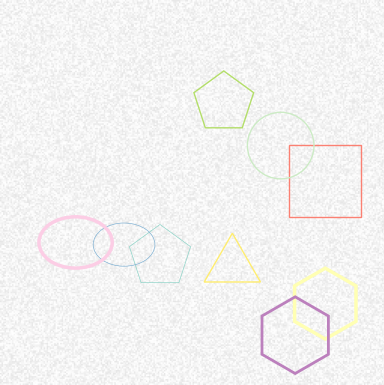[{"shape": "pentagon", "thickness": 0.5, "radius": 0.42, "center": [0.416, 0.333]}, {"shape": "hexagon", "thickness": 2.5, "radius": 0.46, "center": [0.845, 0.211]}, {"shape": "square", "thickness": 1, "radius": 0.47, "center": [0.844, 0.529]}, {"shape": "oval", "thickness": 0.5, "radius": 0.4, "center": [0.322, 0.365]}, {"shape": "pentagon", "thickness": 1, "radius": 0.41, "center": [0.581, 0.734]}, {"shape": "oval", "thickness": 2.5, "radius": 0.48, "center": [0.196, 0.37]}, {"shape": "hexagon", "thickness": 2, "radius": 0.5, "center": [0.767, 0.129]}, {"shape": "circle", "thickness": 1, "radius": 0.43, "center": [0.729, 0.622]}, {"shape": "triangle", "thickness": 1, "radius": 0.42, "center": [0.604, 0.31]}]